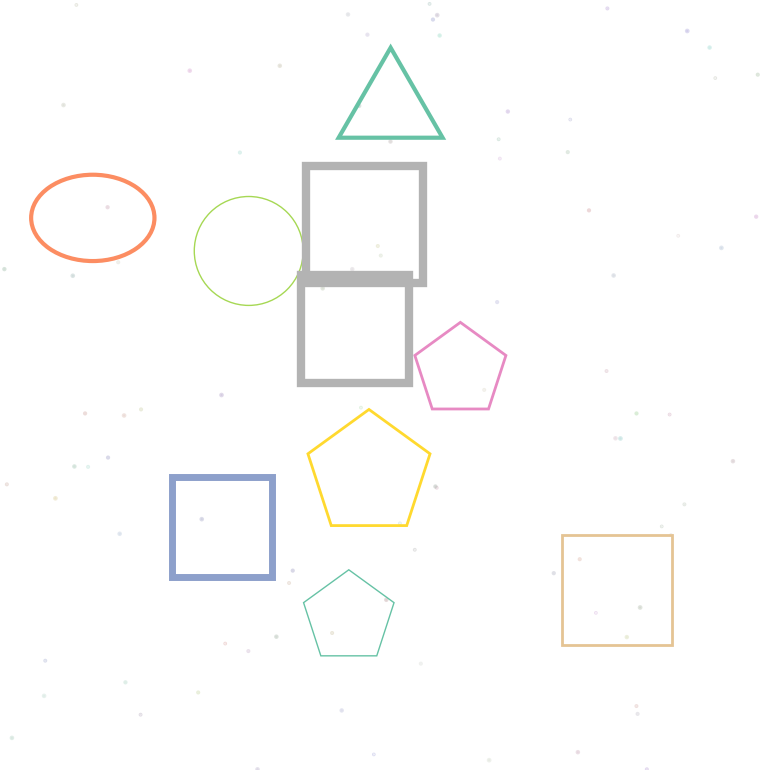[{"shape": "pentagon", "thickness": 0.5, "radius": 0.31, "center": [0.453, 0.198]}, {"shape": "triangle", "thickness": 1.5, "radius": 0.39, "center": [0.507, 0.86]}, {"shape": "oval", "thickness": 1.5, "radius": 0.4, "center": [0.121, 0.717]}, {"shape": "square", "thickness": 2.5, "radius": 0.32, "center": [0.289, 0.316]}, {"shape": "pentagon", "thickness": 1, "radius": 0.31, "center": [0.598, 0.519]}, {"shape": "circle", "thickness": 0.5, "radius": 0.35, "center": [0.323, 0.674]}, {"shape": "pentagon", "thickness": 1, "radius": 0.42, "center": [0.479, 0.385]}, {"shape": "square", "thickness": 1, "radius": 0.36, "center": [0.801, 0.234]}, {"shape": "square", "thickness": 3, "radius": 0.35, "center": [0.461, 0.572]}, {"shape": "square", "thickness": 3, "radius": 0.38, "center": [0.474, 0.708]}]